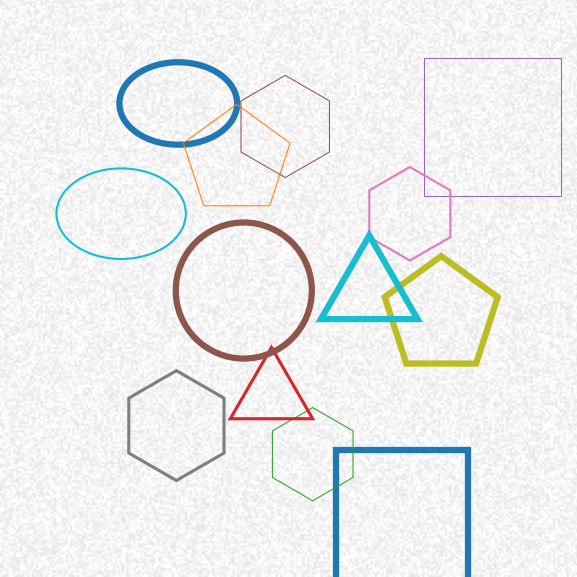[{"shape": "square", "thickness": 3, "radius": 0.57, "center": [0.695, 0.106]}, {"shape": "oval", "thickness": 3, "radius": 0.51, "center": [0.309, 0.82]}, {"shape": "pentagon", "thickness": 0.5, "radius": 0.49, "center": [0.41, 0.721]}, {"shape": "hexagon", "thickness": 0.5, "radius": 0.4, "center": [0.542, 0.213]}, {"shape": "triangle", "thickness": 1.5, "radius": 0.41, "center": [0.47, 0.315]}, {"shape": "square", "thickness": 0.5, "radius": 0.59, "center": [0.853, 0.779]}, {"shape": "hexagon", "thickness": 0.5, "radius": 0.44, "center": [0.494, 0.78]}, {"shape": "circle", "thickness": 3, "radius": 0.59, "center": [0.422, 0.496]}, {"shape": "hexagon", "thickness": 1, "radius": 0.4, "center": [0.71, 0.629]}, {"shape": "hexagon", "thickness": 1.5, "radius": 0.48, "center": [0.305, 0.262]}, {"shape": "pentagon", "thickness": 3, "radius": 0.51, "center": [0.764, 0.453]}, {"shape": "oval", "thickness": 1, "radius": 0.56, "center": [0.21, 0.629]}, {"shape": "triangle", "thickness": 3, "radius": 0.48, "center": [0.639, 0.495]}]